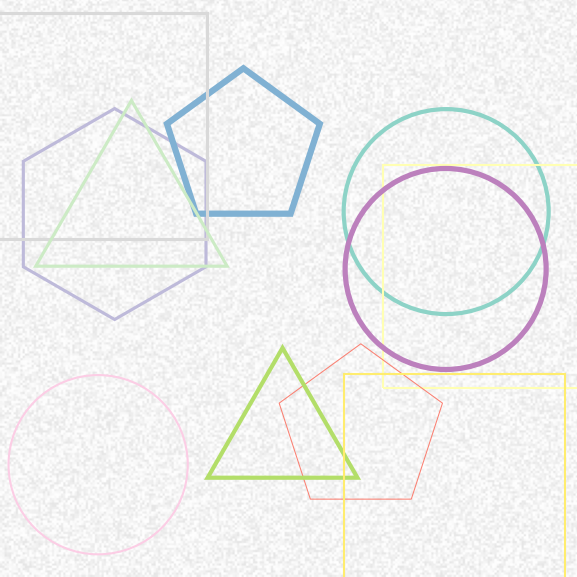[{"shape": "circle", "thickness": 2, "radius": 0.89, "center": [0.773, 0.633]}, {"shape": "square", "thickness": 1, "radius": 0.96, "center": [0.855, 0.52]}, {"shape": "hexagon", "thickness": 1.5, "radius": 0.91, "center": [0.199, 0.628]}, {"shape": "pentagon", "thickness": 0.5, "radius": 0.74, "center": [0.625, 0.255]}, {"shape": "pentagon", "thickness": 3, "radius": 0.7, "center": [0.421, 0.742]}, {"shape": "triangle", "thickness": 2, "radius": 0.75, "center": [0.489, 0.247]}, {"shape": "circle", "thickness": 1, "radius": 0.78, "center": [0.17, 0.194]}, {"shape": "square", "thickness": 1.5, "radius": 0.98, "center": [0.163, 0.781]}, {"shape": "circle", "thickness": 2.5, "radius": 0.87, "center": [0.772, 0.533]}, {"shape": "triangle", "thickness": 1.5, "radius": 0.96, "center": [0.228, 0.634]}, {"shape": "square", "thickness": 1, "radius": 0.96, "center": [0.787, 0.16]}]